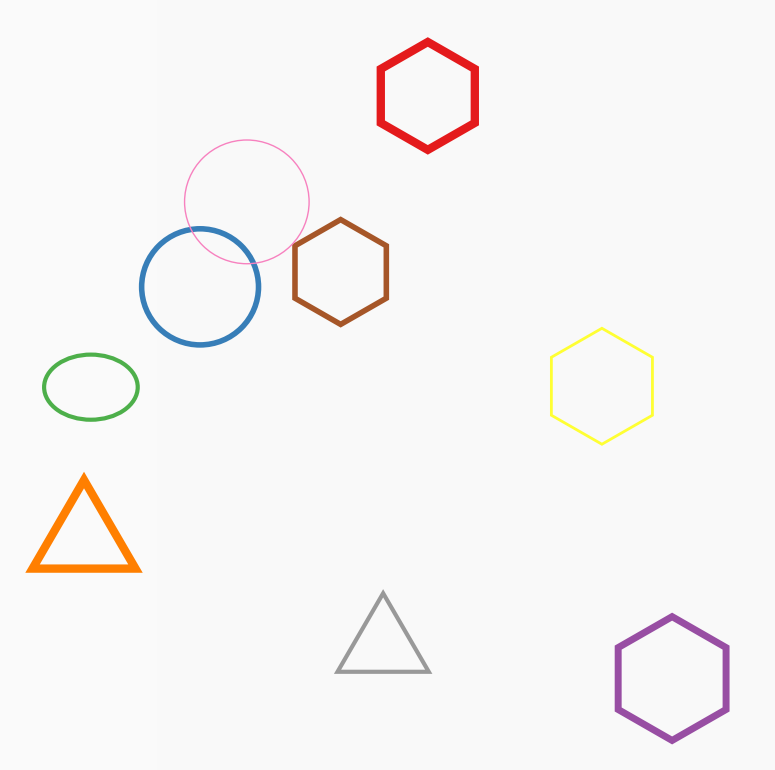[{"shape": "hexagon", "thickness": 3, "radius": 0.35, "center": [0.552, 0.875]}, {"shape": "circle", "thickness": 2, "radius": 0.38, "center": [0.258, 0.627]}, {"shape": "oval", "thickness": 1.5, "radius": 0.3, "center": [0.117, 0.497]}, {"shape": "hexagon", "thickness": 2.5, "radius": 0.4, "center": [0.867, 0.119]}, {"shape": "triangle", "thickness": 3, "radius": 0.38, "center": [0.108, 0.3]}, {"shape": "hexagon", "thickness": 1, "radius": 0.38, "center": [0.777, 0.498]}, {"shape": "hexagon", "thickness": 2, "radius": 0.34, "center": [0.44, 0.647]}, {"shape": "circle", "thickness": 0.5, "radius": 0.4, "center": [0.318, 0.738]}, {"shape": "triangle", "thickness": 1.5, "radius": 0.34, "center": [0.494, 0.162]}]